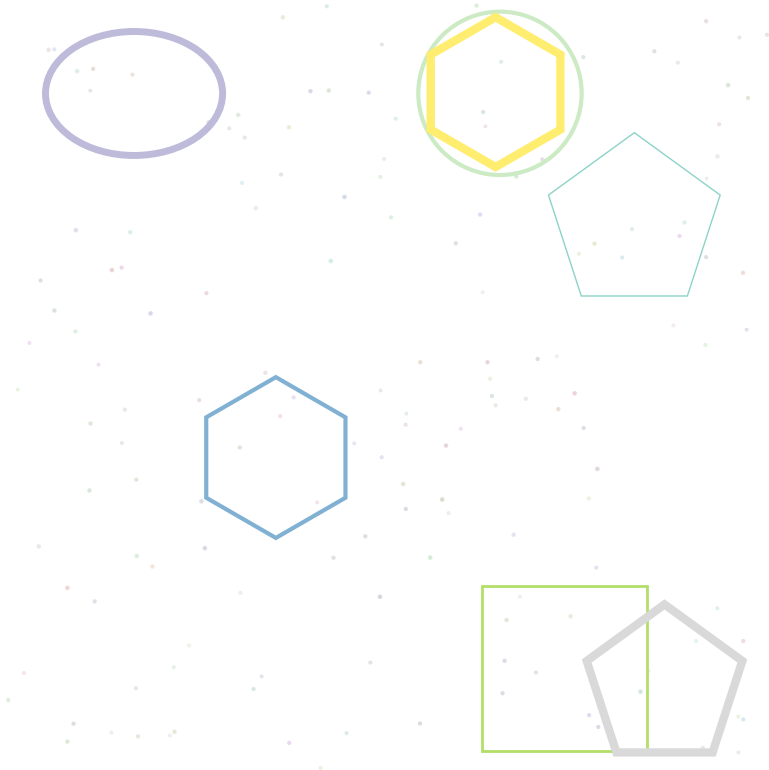[{"shape": "pentagon", "thickness": 0.5, "radius": 0.59, "center": [0.824, 0.71]}, {"shape": "oval", "thickness": 2.5, "radius": 0.57, "center": [0.174, 0.879]}, {"shape": "hexagon", "thickness": 1.5, "radius": 0.52, "center": [0.358, 0.406]}, {"shape": "square", "thickness": 1, "radius": 0.54, "center": [0.733, 0.132]}, {"shape": "pentagon", "thickness": 3, "radius": 0.53, "center": [0.863, 0.109]}, {"shape": "circle", "thickness": 1.5, "radius": 0.53, "center": [0.649, 0.879]}, {"shape": "hexagon", "thickness": 3, "radius": 0.49, "center": [0.644, 0.88]}]